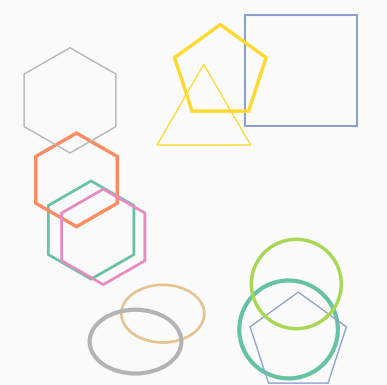[{"shape": "circle", "thickness": 3, "radius": 0.64, "center": [0.745, 0.144]}, {"shape": "hexagon", "thickness": 2, "radius": 0.64, "center": [0.235, 0.403]}, {"shape": "hexagon", "thickness": 2.5, "radius": 0.61, "center": [0.197, 0.533]}, {"shape": "pentagon", "thickness": 1, "radius": 0.65, "center": [0.77, 0.111]}, {"shape": "square", "thickness": 1.5, "radius": 0.72, "center": [0.776, 0.816]}, {"shape": "hexagon", "thickness": 2, "radius": 0.62, "center": [0.266, 0.385]}, {"shape": "circle", "thickness": 2.5, "radius": 0.58, "center": [0.765, 0.262]}, {"shape": "pentagon", "thickness": 2.5, "radius": 0.62, "center": [0.569, 0.812]}, {"shape": "triangle", "thickness": 1, "radius": 0.7, "center": [0.526, 0.693]}, {"shape": "oval", "thickness": 2, "radius": 0.53, "center": [0.42, 0.185]}, {"shape": "hexagon", "thickness": 1, "radius": 0.68, "center": [0.181, 0.739]}, {"shape": "oval", "thickness": 3, "radius": 0.59, "center": [0.35, 0.113]}]